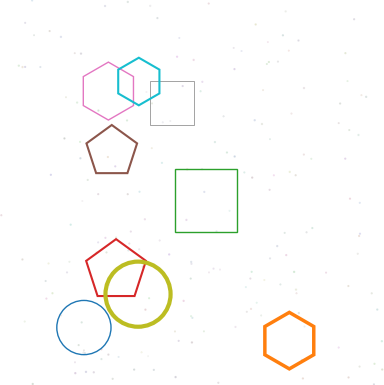[{"shape": "circle", "thickness": 1, "radius": 0.35, "center": [0.218, 0.149]}, {"shape": "hexagon", "thickness": 2.5, "radius": 0.37, "center": [0.751, 0.115]}, {"shape": "square", "thickness": 1, "radius": 0.4, "center": [0.536, 0.479]}, {"shape": "pentagon", "thickness": 1.5, "radius": 0.41, "center": [0.301, 0.297]}, {"shape": "pentagon", "thickness": 1.5, "radius": 0.35, "center": [0.29, 0.606]}, {"shape": "hexagon", "thickness": 1, "radius": 0.38, "center": [0.282, 0.763]}, {"shape": "square", "thickness": 0.5, "radius": 0.29, "center": [0.446, 0.733]}, {"shape": "circle", "thickness": 3, "radius": 0.42, "center": [0.359, 0.236]}, {"shape": "hexagon", "thickness": 1.5, "radius": 0.31, "center": [0.361, 0.788]}]